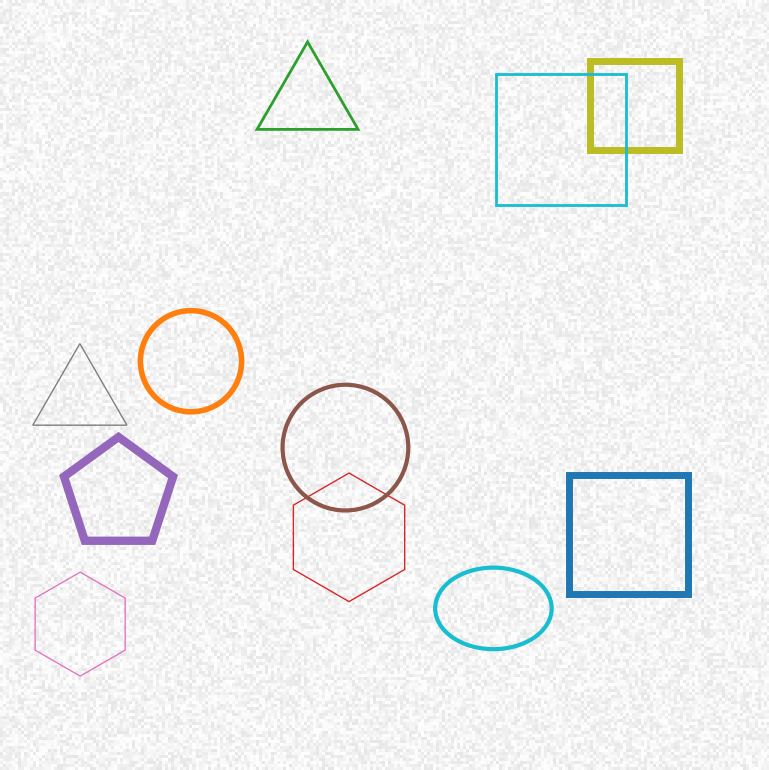[{"shape": "square", "thickness": 2.5, "radius": 0.39, "center": [0.817, 0.306]}, {"shape": "circle", "thickness": 2, "radius": 0.33, "center": [0.248, 0.531]}, {"shape": "triangle", "thickness": 1, "radius": 0.38, "center": [0.399, 0.87]}, {"shape": "hexagon", "thickness": 0.5, "radius": 0.42, "center": [0.453, 0.302]}, {"shape": "pentagon", "thickness": 3, "radius": 0.37, "center": [0.154, 0.358]}, {"shape": "circle", "thickness": 1.5, "radius": 0.41, "center": [0.449, 0.419]}, {"shape": "hexagon", "thickness": 0.5, "radius": 0.34, "center": [0.104, 0.189]}, {"shape": "triangle", "thickness": 0.5, "radius": 0.35, "center": [0.104, 0.483]}, {"shape": "square", "thickness": 2.5, "radius": 0.29, "center": [0.824, 0.863]}, {"shape": "square", "thickness": 1, "radius": 0.42, "center": [0.729, 0.819]}, {"shape": "oval", "thickness": 1.5, "radius": 0.38, "center": [0.641, 0.21]}]